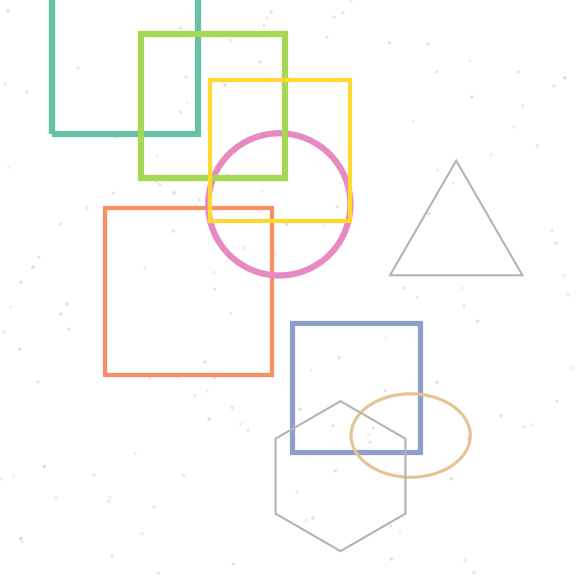[{"shape": "square", "thickness": 3, "radius": 0.63, "center": [0.217, 0.893]}, {"shape": "square", "thickness": 2, "radius": 0.73, "center": [0.326, 0.494]}, {"shape": "square", "thickness": 2.5, "radius": 0.56, "center": [0.617, 0.328]}, {"shape": "circle", "thickness": 3, "radius": 0.62, "center": [0.484, 0.645]}, {"shape": "square", "thickness": 3, "radius": 0.62, "center": [0.369, 0.816]}, {"shape": "square", "thickness": 2, "radius": 0.61, "center": [0.485, 0.739]}, {"shape": "oval", "thickness": 1.5, "radius": 0.52, "center": [0.711, 0.245]}, {"shape": "hexagon", "thickness": 1, "radius": 0.65, "center": [0.59, 0.175]}, {"shape": "triangle", "thickness": 1, "radius": 0.66, "center": [0.79, 0.589]}]